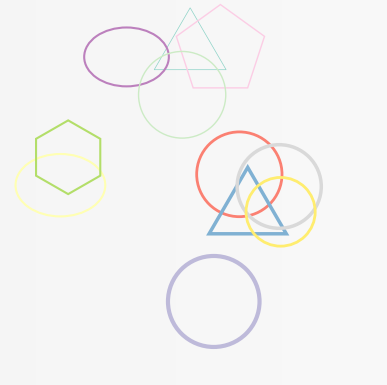[{"shape": "triangle", "thickness": 0.5, "radius": 0.54, "center": [0.491, 0.873]}, {"shape": "oval", "thickness": 1.5, "radius": 0.58, "center": [0.156, 0.519]}, {"shape": "circle", "thickness": 3, "radius": 0.59, "center": [0.552, 0.217]}, {"shape": "circle", "thickness": 2, "radius": 0.55, "center": [0.618, 0.547]}, {"shape": "triangle", "thickness": 2.5, "radius": 0.58, "center": [0.639, 0.45]}, {"shape": "hexagon", "thickness": 1.5, "radius": 0.48, "center": [0.176, 0.592]}, {"shape": "pentagon", "thickness": 1, "radius": 0.6, "center": [0.569, 0.869]}, {"shape": "circle", "thickness": 2.5, "radius": 0.54, "center": [0.721, 0.516]}, {"shape": "oval", "thickness": 1.5, "radius": 0.55, "center": [0.326, 0.852]}, {"shape": "circle", "thickness": 1, "radius": 0.56, "center": [0.47, 0.754]}, {"shape": "circle", "thickness": 2, "radius": 0.45, "center": [0.724, 0.45]}]